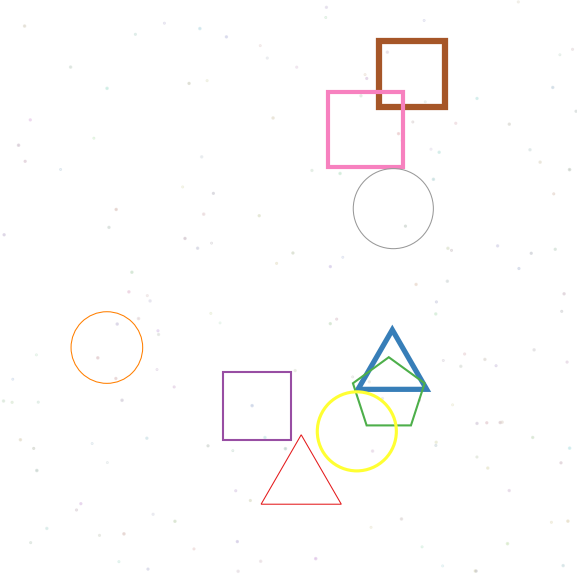[{"shape": "triangle", "thickness": 0.5, "radius": 0.4, "center": [0.522, 0.166]}, {"shape": "triangle", "thickness": 2.5, "radius": 0.34, "center": [0.679, 0.359]}, {"shape": "pentagon", "thickness": 1, "radius": 0.33, "center": [0.673, 0.315]}, {"shape": "square", "thickness": 1, "radius": 0.29, "center": [0.445, 0.296]}, {"shape": "circle", "thickness": 0.5, "radius": 0.31, "center": [0.185, 0.397]}, {"shape": "circle", "thickness": 1.5, "radius": 0.34, "center": [0.618, 0.252]}, {"shape": "square", "thickness": 3, "radius": 0.29, "center": [0.713, 0.871]}, {"shape": "square", "thickness": 2, "radius": 0.32, "center": [0.634, 0.775]}, {"shape": "circle", "thickness": 0.5, "radius": 0.35, "center": [0.681, 0.638]}]